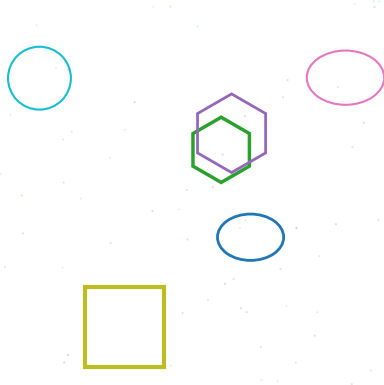[{"shape": "oval", "thickness": 2, "radius": 0.43, "center": [0.651, 0.384]}, {"shape": "hexagon", "thickness": 2.5, "radius": 0.42, "center": [0.575, 0.611]}, {"shape": "hexagon", "thickness": 2, "radius": 0.51, "center": [0.601, 0.654]}, {"shape": "oval", "thickness": 1.5, "radius": 0.5, "center": [0.897, 0.798]}, {"shape": "square", "thickness": 3, "radius": 0.51, "center": [0.323, 0.151]}, {"shape": "circle", "thickness": 1.5, "radius": 0.41, "center": [0.102, 0.797]}]